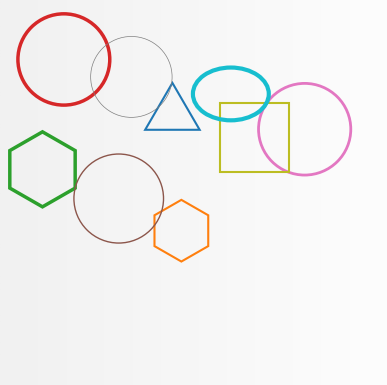[{"shape": "triangle", "thickness": 1.5, "radius": 0.41, "center": [0.445, 0.703]}, {"shape": "hexagon", "thickness": 1.5, "radius": 0.4, "center": [0.468, 0.401]}, {"shape": "hexagon", "thickness": 2.5, "radius": 0.49, "center": [0.11, 0.56]}, {"shape": "circle", "thickness": 2.5, "radius": 0.59, "center": [0.165, 0.846]}, {"shape": "circle", "thickness": 1, "radius": 0.58, "center": [0.306, 0.484]}, {"shape": "circle", "thickness": 2, "radius": 0.6, "center": [0.786, 0.664]}, {"shape": "circle", "thickness": 0.5, "radius": 0.53, "center": [0.339, 0.8]}, {"shape": "square", "thickness": 1.5, "radius": 0.45, "center": [0.657, 0.643]}, {"shape": "oval", "thickness": 3, "radius": 0.49, "center": [0.596, 0.756]}]